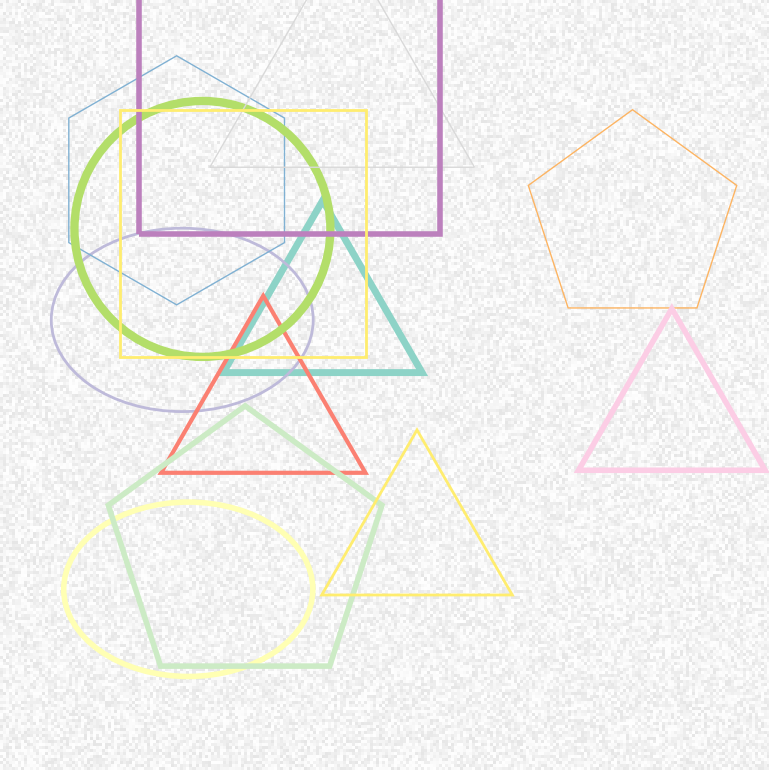[{"shape": "triangle", "thickness": 2.5, "radius": 0.75, "center": [0.419, 0.591]}, {"shape": "oval", "thickness": 2, "radius": 0.81, "center": [0.245, 0.235]}, {"shape": "oval", "thickness": 1, "radius": 0.85, "center": [0.237, 0.585]}, {"shape": "triangle", "thickness": 1.5, "radius": 0.77, "center": [0.342, 0.463]}, {"shape": "hexagon", "thickness": 0.5, "radius": 0.81, "center": [0.229, 0.766]}, {"shape": "pentagon", "thickness": 0.5, "radius": 0.71, "center": [0.821, 0.715]}, {"shape": "circle", "thickness": 3, "radius": 0.83, "center": [0.263, 0.703]}, {"shape": "triangle", "thickness": 2, "radius": 0.7, "center": [0.873, 0.459]}, {"shape": "triangle", "thickness": 0.5, "radius": 0.99, "center": [0.444, 0.882]}, {"shape": "square", "thickness": 2, "radius": 0.98, "center": [0.376, 0.891]}, {"shape": "pentagon", "thickness": 2, "radius": 0.93, "center": [0.318, 0.286]}, {"shape": "triangle", "thickness": 1, "radius": 0.71, "center": [0.542, 0.299]}, {"shape": "square", "thickness": 1, "radius": 0.8, "center": [0.316, 0.697]}]